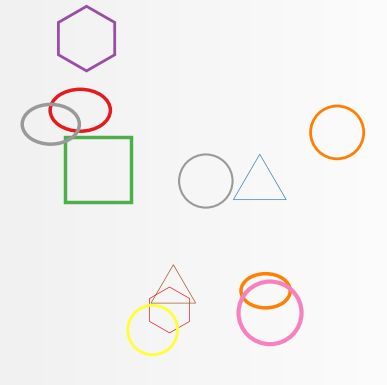[{"shape": "oval", "thickness": 2.5, "radius": 0.39, "center": [0.207, 0.714]}, {"shape": "hexagon", "thickness": 0.5, "radius": 0.3, "center": [0.438, 0.195]}, {"shape": "triangle", "thickness": 0.5, "radius": 0.39, "center": [0.67, 0.521]}, {"shape": "square", "thickness": 2.5, "radius": 0.43, "center": [0.254, 0.56]}, {"shape": "hexagon", "thickness": 2, "radius": 0.42, "center": [0.223, 0.9]}, {"shape": "circle", "thickness": 2, "radius": 0.34, "center": [0.87, 0.656]}, {"shape": "oval", "thickness": 2.5, "radius": 0.32, "center": [0.685, 0.245]}, {"shape": "circle", "thickness": 2, "radius": 0.32, "center": [0.394, 0.143]}, {"shape": "triangle", "thickness": 0.5, "radius": 0.33, "center": [0.447, 0.246]}, {"shape": "circle", "thickness": 3, "radius": 0.41, "center": [0.697, 0.187]}, {"shape": "circle", "thickness": 1.5, "radius": 0.35, "center": [0.531, 0.53]}, {"shape": "oval", "thickness": 2.5, "radius": 0.37, "center": [0.131, 0.677]}]